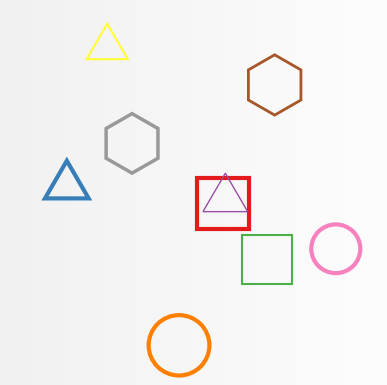[{"shape": "square", "thickness": 3, "radius": 0.33, "center": [0.575, 0.472]}, {"shape": "triangle", "thickness": 3, "radius": 0.33, "center": [0.172, 0.517]}, {"shape": "square", "thickness": 1.5, "radius": 0.32, "center": [0.689, 0.325]}, {"shape": "triangle", "thickness": 1, "radius": 0.33, "center": [0.581, 0.484]}, {"shape": "circle", "thickness": 3, "radius": 0.39, "center": [0.462, 0.103]}, {"shape": "triangle", "thickness": 1.5, "radius": 0.31, "center": [0.277, 0.877]}, {"shape": "hexagon", "thickness": 2, "radius": 0.39, "center": [0.709, 0.779]}, {"shape": "circle", "thickness": 3, "radius": 0.32, "center": [0.867, 0.354]}, {"shape": "hexagon", "thickness": 2.5, "radius": 0.39, "center": [0.341, 0.628]}]